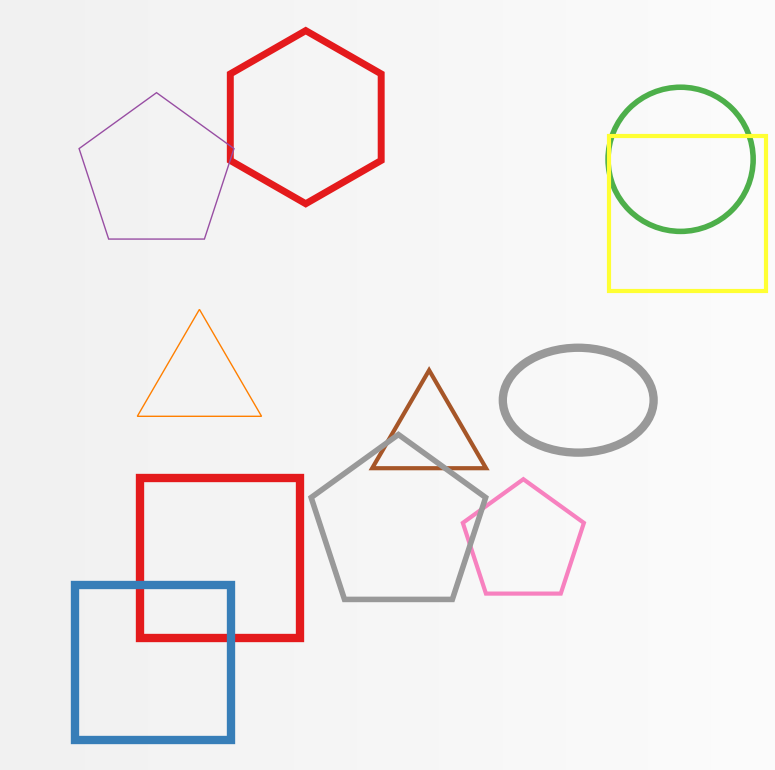[{"shape": "square", "thickness": 3, "radius": 0.52, "center": [0.284, 0.275]}, {"shape": "hexagon", "thickness": 2.5, "radius": 0.56, "center": [0.395, 0.848]}, {"shape": "square", "thickness": 3, "radius": 0.5, "center": [0.197, 0.14]}, {"shape": "circle", "thickness": 2, "radius": 0.47, "center": [0.878, 0.793]}, {"shape": "pentagon", "thickness": 0.5, "radius": 0.53, "center": [0.202, 0.775]}, {"shape": "triangle", "thickness": 0.5, "radius": 0.46, "center": [0.257, 0.506]}, {"shape": "square", "thickness": 1.5, "radius": 0.5, "center": [0.887, 0.723]}, {"shape": "triangle", "thickness": 1.5, "radius": 0.42, "center": [0.554, 0.434]}, {"shape": "pentagon", "thickness": 1.5, "radius": 0.41, "center": [0.675, 0.296]}, {"shape": "oval", "thickness": 3, "radius": 0.49, "center": [0.746, 0.48]}, {"shape": "pentagon", "thickness": 2, "radius": 0.59, "center": [0.514, 0.317]}]